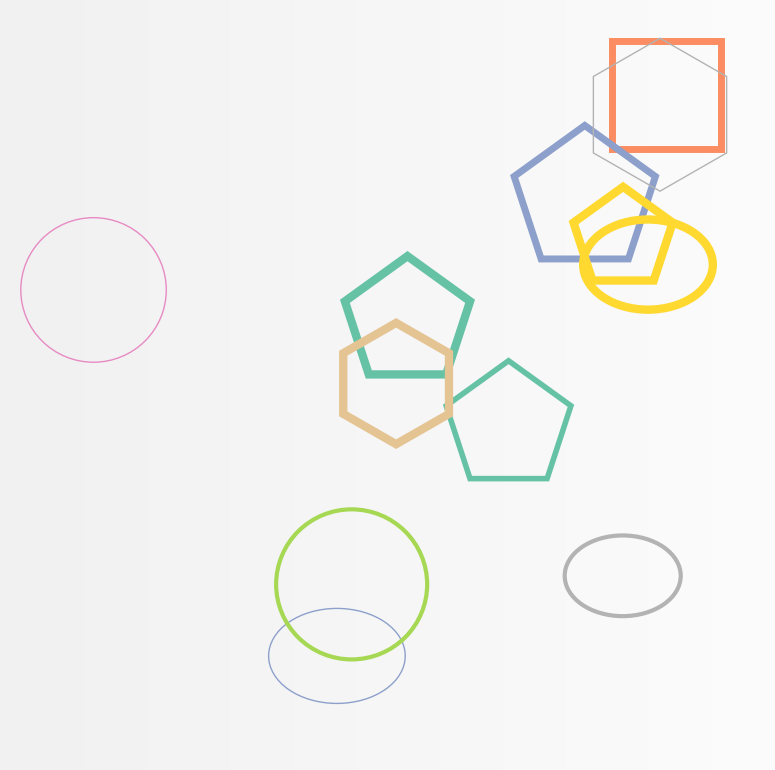[{"shape": "pentagon", "thickness": 3, "radius": 0.42, "center": [0.526, 0.582]}, {"shape": "pentagon", "thickness": 2, "radius": 0.42, "center": [0.656, 0.447]}, {"shape": "square", "thickness": 2.5, "radius": 0.35, "center": [0.86, 0.877]}, {"shape": "oval", "thickness": 0.5, "radius": 0.44, "center": [0.435, 0.148]}, {"shape": "pentagon", "thickness": 2.5, "radius": 0.48, "center": [0.755, 0.741]}, {"shape": "circle", "thickness": 0.5, "radius": 0.47, "center": [0.121, 0.623]}, {"shape": "circle", "thickness": 1.5, "radius": 0.49, "center": [0.454, 0.241]}, {"shape": "oval", "thickness": 3, "radius": 0.42, "center": [0.836, 0.656]}, {"shape": "pentagon", "thickness": 3, "radius": 0.34, "center": [0.804, 0.69]}, {"shape": "hexagon", "thickness": 3, "radius": 0.39, "center": [0.511, 0.502]}, {"shape": "hexagon", "thickness": 0.5, "radius": 0.5, "center": [0.852, 0.851]}, {"shape": "oval", "thickness": 1.5, "radius": 0.37, "center": [0.803, 0.252]}]